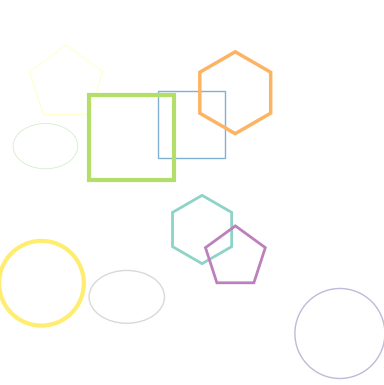[{"shape": "hexagon", "thickness": 2, "radius": 0.44, "center": [0.525, 0.404]}, {"shape": "pentagon", "thickness": 0.5, "radius": 0.5, "center": [0.172, 0.783]}, {"shape": "circle", "thickness": 1, "radius": 0.58, "center": [0.883, 0.134]}, {"shape": "square", "thickness": 1, "radius": 0.44, "center": [0.498, 0.677]}, {"shape": "hexagon", "thickness": 2.5, "radius": 0.53, "center": [0.611, 0.759]}, {"shape": "square", "thickness": 3, "radius": 0.55, "center": [0.341, 0.643]}, {"shape": "oval", "thickness": 1, "radius": 0.49, "center": [0.329, 0.229]}, {"shape": "pentagon", "thickness": 2, "radius": 0.41, "center": [0.611, 0.332]}, {"shape": "oval", "thickness": 0.5, "radius": 0.42, "center": [0.118, 0.62]}, {"shape": "circle", "thickness": 3, "radius": 0.55, "center": [0.108, 0.264]}]